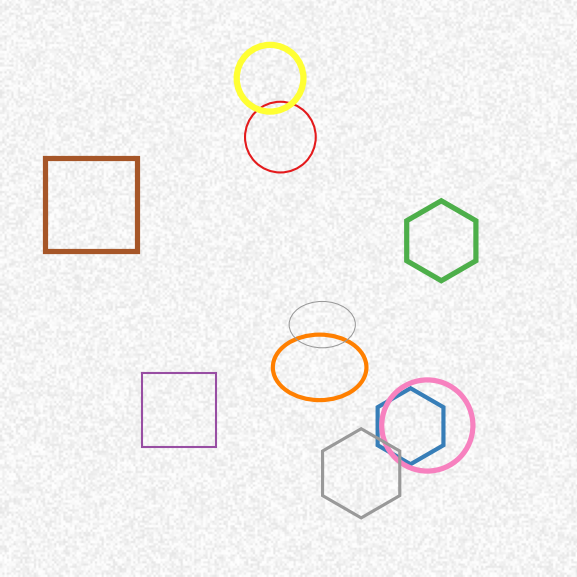[{"shape": "circle", "thickness": 1, "radius": 0.31, "center": [0.486, 0.762]}, {"shape": "hexagon", "thickness": 2, "radius": 0.33, "center": [0.711, 0.261]}, {"shape": "hexagon", "thickness": 2.5, "radius": 0.35, "center": [0.764, 0.582]}, {"shape": "square", "thickness": 1, "radius": 0.32, "center": [0.31, 0.289]}, {"shape": "oval", "thickness": 2, "radius": 0.41, "center": [0.553, 0.363]}, {"shape": "circle", "thickness": 3, "radius": 0.29, "center": [0.468, 0.864]}, {"shape": "square", "thickness": 2.5, "radius": 0.4, "center": [0.158, 0.645]}, {"shape": "circle", "thickness": 2.5, "radius": 0.39, "center": [0.74, 0.262]}, {"shape": "oval", "thickness": 0.5, "radius": 0.29, "center": [0.558, 0.437]}, {"shape": "hexagon", "thickness": 1.5, "radius": 0.39, "center": [0.625, 0.18]}]